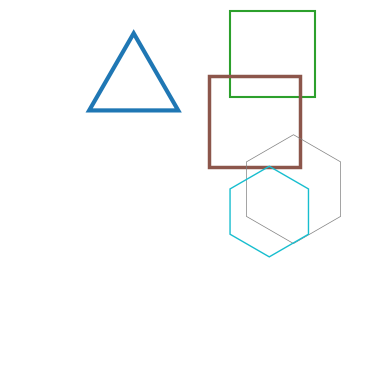[{"shape": "triangle", "thickness": 3, "radius": 0.67, "center": [0.347, 0.78]}, {"shape": "square", "thickness": 1.5, "radius": 0.56, "center": [0.708, 0.859]}, {"shape": "square", "thickness": 2.5, "radius": 0.59, "center": [0.662, 0.684]}, {"shape": "hexagon", "thickness": 0.5, "radius": 0.71, "center": [0.762, 0.509]}, {"shape": "hexagon", "thickness": 1, "radius": 0.59, "center": [0.699, 0.45]}]